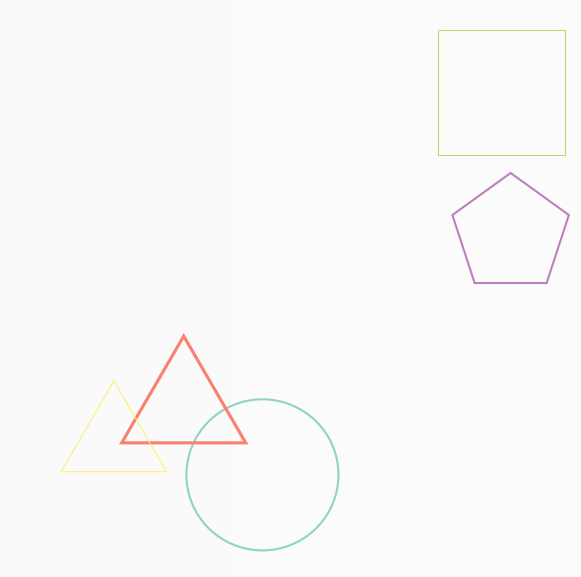[{"shape": "circle", "thickness": 1, "radius": 0.65, "center": [0.452, 0.177]}, {"shape": "triangle", "thickness": 1.5, "radius": 0.62, "center": [0.316, 0.294]}, {"shape": "square", "thickness": 0.5, "radius": 0.54, "center": [0.863, 0.839]}, {"shape": "pentagon", "thickness": 1, "radius": 0.53, "center": [0.879, 0.594]}, {"shape": "triangle", "thickness": 0.5, "radius": 0.52, "center": [0.196, 0.235]}]